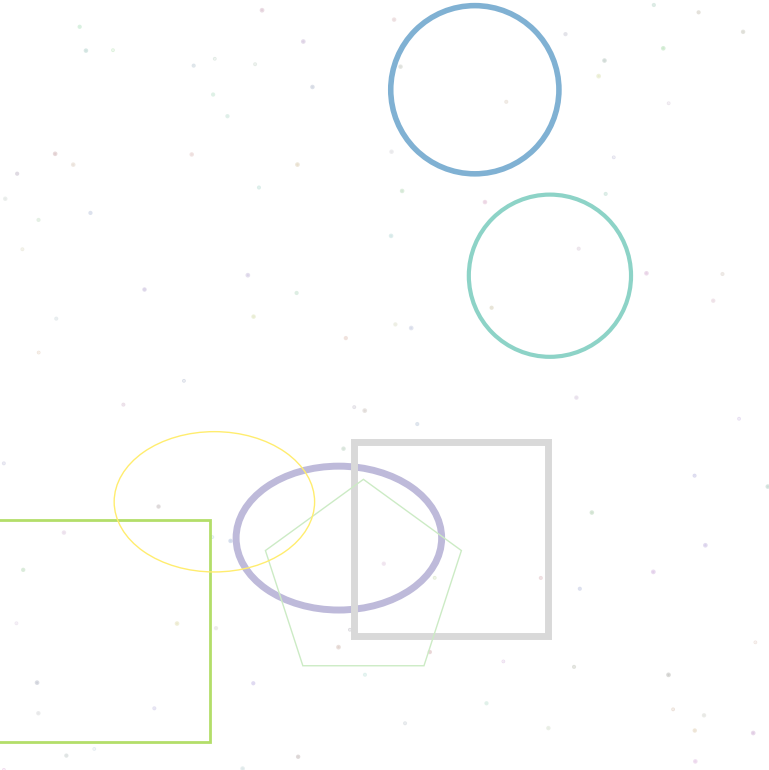[{"shape": "circle", "thickness": 1.5, "radius": 0.53, "center": [0.714, 0.642]}, {"shape": "oval", "thickness": 2.5, "radius": 0.67, "center": [0.44, 0.301]}, {"shape": "circle", "thickness": 2, "radius": 0.55, "center": [0.617, 0.883]}, {"shape": "square", "thickness": 1, "radius": 0.72, "center": [0.129, 0.181]}, {"shape": "square", "thickness": 2.5, "radius": 0.63, "center": [0.586, 0.301]}, {"shape": "pentagon", "thickness": 0.5, "radius": 0.67, "center": [0.472, 0.244]}, {"shape": "oval", "thickness": 0.5, "radius": 0.65, "center": [0.278, 0.348]}]